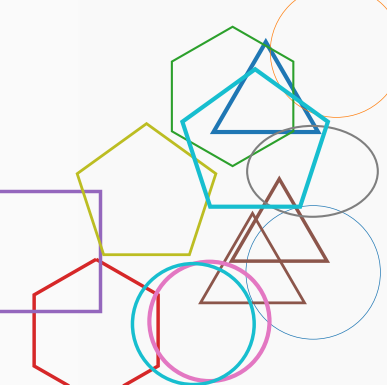[{"shape": "circle", "thickness": 0.5, "radius": 0.87, "center": [0.808, 0.292]}, {"shape": "triangle", "thickness": 3, "radius": 0.78, "center": [0.686, 0.735]}, {"shape": "circle", "thickness": 0.5, "radius": 0.85, "center": [0.868, 0.866]}, {"shape": "hexagon", "thickness": 1.5, "radius": 0.9, "center": [0.6, 0.75]}, {"shape": "hexagon", "thickness": 2.5, "radius": 0.92, "center": [0.248, 0.142]}, {"shape": "square", "thickness": 2.5, "radius": 0.78, "center": [0.103, 0.347]}, {"shape": "triangle", "thickness": 2, "radius": 0.77, "center": [0.652, 0.291]}, {"shape": "triangle", "thickness": 2.5, "radius": 0.71, "center": [0.721, 0.393]}, {"shape": "circle", "thickness": 3, "radius": 0.78, "center": [0.54, 0.165]}, {"shape": "oval", "thickness": 1.5, "radius": 0.84, "center": [0.806, 0.555]}, {"shape": "pentagon", "thickness": 2, "radius": 0.94, "center": [0.378, 0.491]}, {"shape": "pentagon", "thickness": 3, "radius": 0.99, "center": [0.658, 0.623]}, {"shape": "circle", "thickness": 2.5, "radius": 0.79, "center": [0.499, 0.158]}]